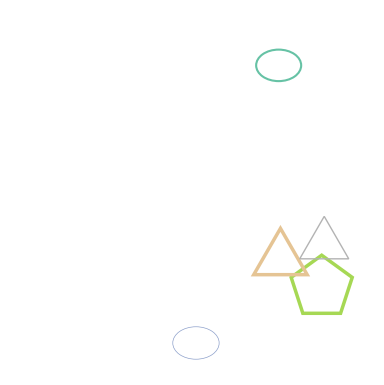[{"shape": "oval", "thickness": 1.5, "radius": 0.29, "center": [0.724, 0.83]}, {"shape": "oval", "thickness": 0.5, "radius": 0.3, "center": [0.509, 0.109]}, {"shape": "pentagon", "thickness": 2.5, "radius": 0.42, "center": [0.836, 0.254]}, {"shape": "triangle", "thickness": 2.5, "radius": 0.4, "center": [0.728, 0.327]}, {"shape": "triangle", "thickness": 1, "radius": 0.37, "center": [0.842, 0.364]}]